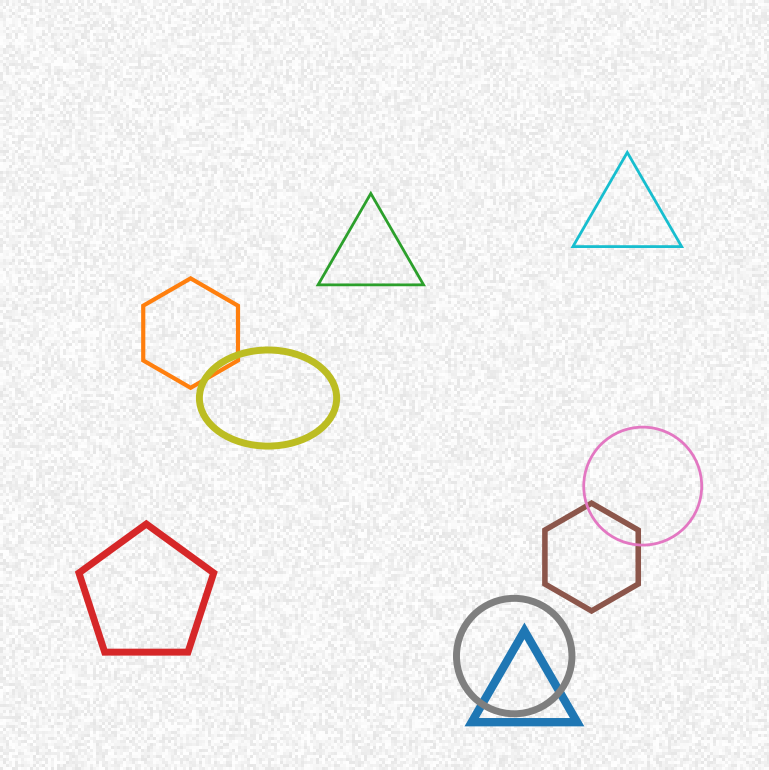[{"shape": "triangle", "thickness": 3, "radius": 0.4, "center": [0.681, 0.102]}, {"shape": "hexagon", "thickness": 1.5, "radius": 0.36, "center": [0.248, 0.567]}, {"shape": "triangle", "thickness": 1, "radius": 0.4, "center": [0.482, 0.67]}, {"shape": "pentagon", "thickness": 2.5, "radius": 0.46, "center": [0.19, 0.227]}, {"shape": "hexagon", "thickness": 2, "radius": 0.35, "center": [0.768, 0.277]}, {"shape": "circle", "thickness": 1, "radius": 0.38, "center": [0.835, 0.369]}, {"shape": "circle", "thickness": 2.5, "radius": 0.37, "center": [0.668, 0.148]}, {"shape": "oval", "thickness": 2.5, "radius": 0.45, "center": [0.348, 0.483]}, {"shape": "triangle", "thickness": 1, "radius": 0.41, "center": [0.815, 0.721]}]